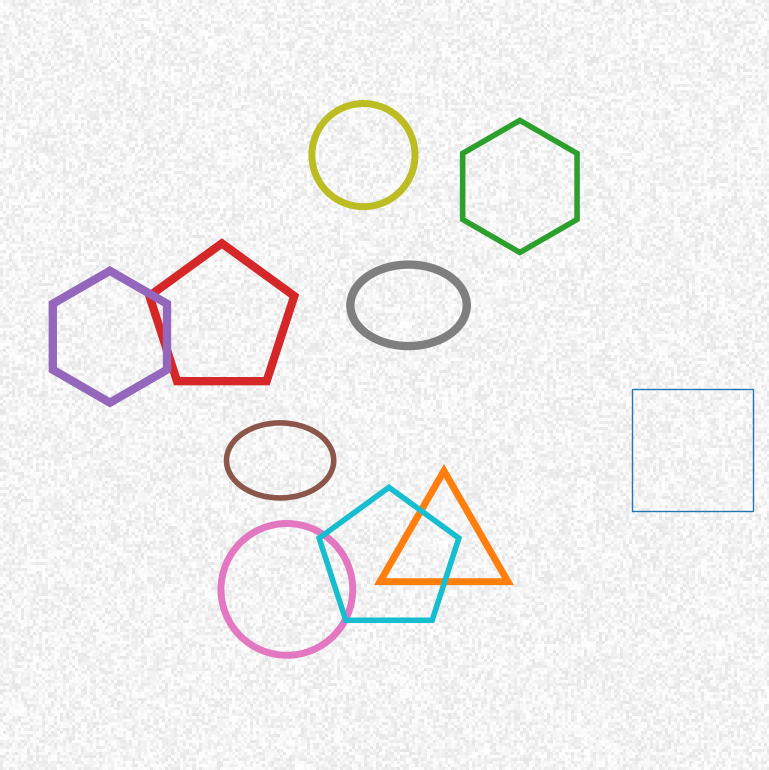[{"shape": "square", "thickness": 0.5, "radius": 0.39, "center": [0.9, 0.416]}, {"shape": "triangle", "thickness": 2.5, "radius": 0.48, "center": [0.577, 0.293]}, {"shape": "hexagon", "thickness": 2, "radius": 0.43, "center": [0.675, 0.758]}, {"shape": "pentagon", "thickness": 3, "radius": 0.49, "center": [0.288, 0.585]}, {"shape": "hexagon", "thickness": 3, "radius": 0.43, "center": [0.143, 0.563]}, {"shape": "oval", "thickness": 2, "radius": 0.35, "center": [0.364, 0.402]}, {"shape": "circle", "thickness": 2.5, "radius": 0.43, "center": [0.373, 0.235]}, {"shape": "oval", "thickness": 3, "radius": 0.38, "center": [0.531, 0.603]}, {"shape": "circle", "thickness": 2.5, "radius": 0.33, "center": [0.472, 0.799]}, {"shape": "pentagon", "thickness": 2, "radius": 0.48, "center": [0.505, 0.272]}]